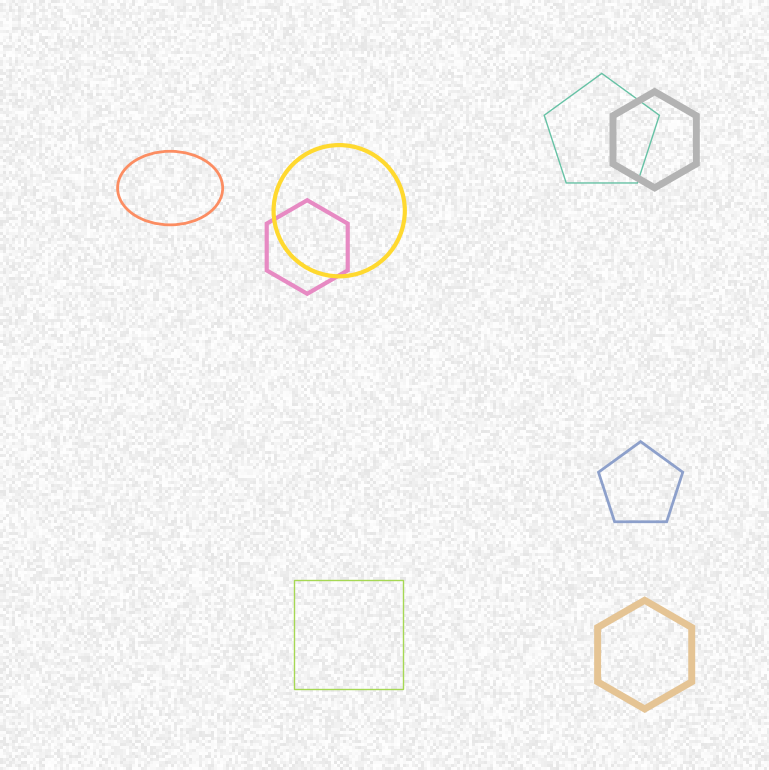[{"shape": "pentagon", "thickness": 0.5, "radius": 0.39, "center": [0.782, 0.826]}, {"shape": "oval", "thickness": 1, "radius": 0.34, "center": [0.221, 0.756]}, {"shape": "pentagon", "thickness": 1, "radius": 0.29, "center": [0.832, 0.369]}, {"shape": "hexagon", "thickness": 1.5, "radius": 0.3, "center": [0.399, 0.679]}, {"shape": "square", "thickness": 0.5, "radius": 0.35, "center": [0.453, 0.176]}, {"shape": "circle", "thickness": 1.5, "radius": 0.43, "center": [0.441, 0.726]}, {"shape": "hexagon", "thickness": 2.5, "radius": 0.35, "center": [0.837, 0.15]}, {"shape": "hexagon", "thickness": 2.5, "radius": 0.31, "center": [0.85, 0.818]}]